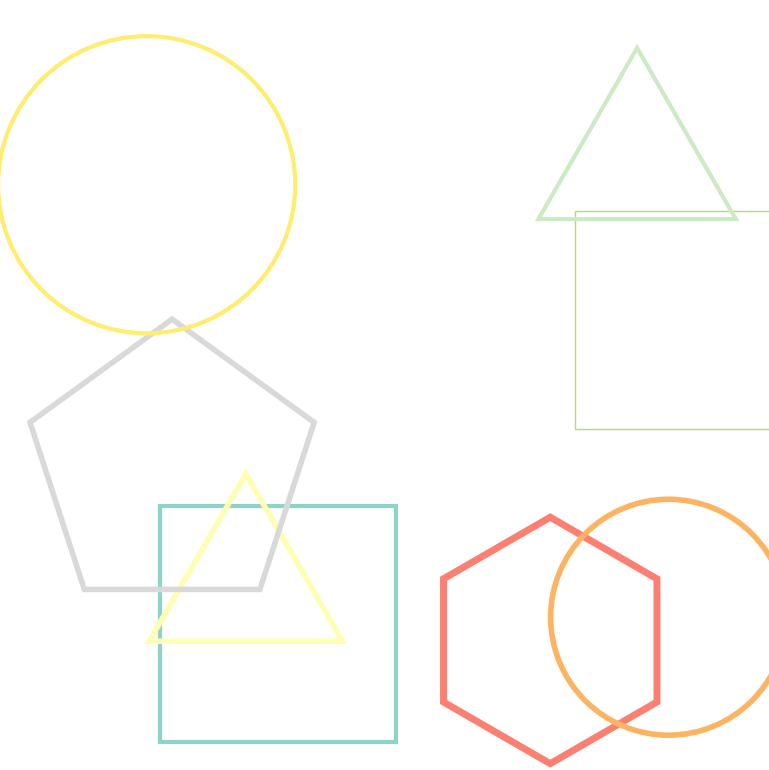[{"shape": "square", "thickness": 1.5, "radius": 0.77, "center": [0.362, 0.19]}, {"shape": "triangle", "thickness": 2, "radius": 0.72, "center": [0.319, 0.24]}, {"shape": "hexagon", "thickness": 2.5, "radius": 0.8, "center": [0.715, 0.168]}, {"shape": "circle", "thickness": 2, "radius": 0.77, "center": [0.868, 0.198]}, {"shape": "square", "thickness": 0.5, "radius": 0.71, "center": [0.889, 0.585]}, {"shape": "pentagon", "thickness": 2, "radius": 0.97, "center": [0.224, 0.391]}, {"shape": "triangle", "thickness": 1.5, "radius": 0.74, "center": [0.827, 0.79]}, {"shape": "circle", "thickness": 1.5, "radius": 0.96, "center": [0.19, 0.76]}]